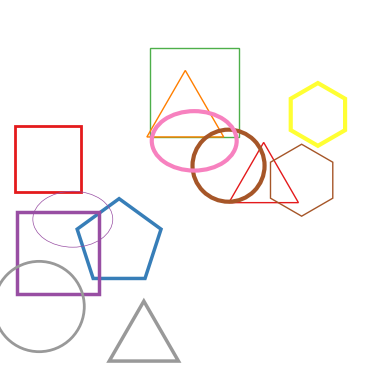[{"shape": "square", "thickness": 2, "radius": 0.43, "center": [0.124, 0.587]}, {"shape": "triangle", "thickness": 1, "radius": 0.52, "center": [0.685, 0.526]}, {"shape": "pentagon", "thickness": 2.5, "radius": 0.57, "center": [0.309, 0.369]}, {"shape": "square", "thickness": 1, "radius": 0.58, "center": [0.506, 0.759]}, {"shape": "oval", "thickness": 0.5, "radius": 0.52, "center": [0.189, 0.431]}, {"shape": "square", "thickness": 2.5, "radius": 0.53, "center": [0.151, 0.343]}, {"shape": "triangle", "thickness": 1, "radius": 0.58, "center": [0.481, 0.702]}, {"shape": "hexagon", "thickness": 3, "radius": 0.41, "center": [0.826, 0.703]}, {"shape": "hexagon", "thickness": 1, "radius": 0.47, "center": [0.783, 0.532]}, {"shape": "circle", "thickness": 3, "radius": 0.47, "center": [0.594, 0.57]}, {"shape": "oval", "thickness": 3, "radius": 0.55, "center": [0.504, 0.634]}, {"shape": "triangle", "thickness": 2.5, "radius": 0.52, "center": [0.374, 0.114]}, {"shape": "circle", "thickness": 2, "radius": 0.59, "center": [0.102, 0.204]}]